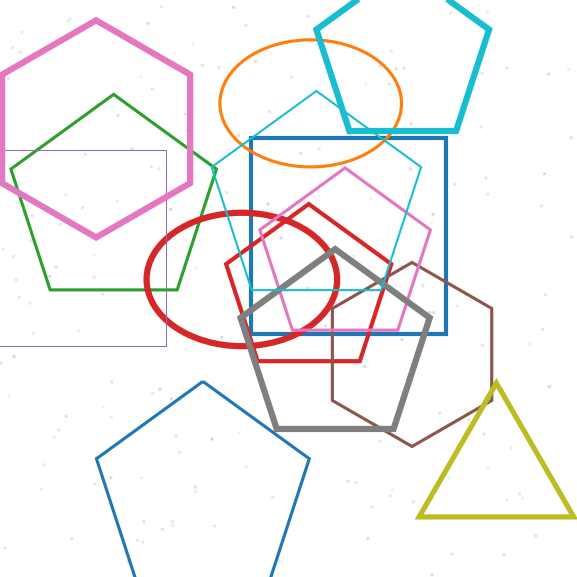[{"shape": "pentagon", "thickness": 1.5, "radius": 0.97, "center": [0.351, 0.145]}, {"shape": "square", "thickness": 2, "radius": 0.85, "center": [0.604, 0.591]}, {"shape": "oval", "thickness": 1.5, "radius": 0.79, "center": [0.538, 0.82]}, {"shape": "pentagon", "thickness": 1.5, "radius": 0.94, "center": [0.197, 0.649]}, {"shape": "oval", "thickness": 3, "radius": 0.83, "center": [0.419, 0.515]}, {"shape": "pentagon", "thickness": 2, "radius": 0.75, "center": [0.535, 0.495]}, {"shape": "square", "thickness": 0.5, "radius": 0.84, "center": [0.119, 0.57]}, {"shape": "hexagon", "thickness": 1.5, "radius": 0.8, "center": [0.714, 0.385]}, {"shape": "pentagon", "thickness": 1.5, "radius": 0.78, "center": [0.598, 0.553]}, {"shape": "hexagon", "thickness": 3, "radius": 0.94, "center": [0.166, 0.776]}, {"shape": "pentagon", "thickness": 3, "radius": 0.86, "center": [0.58, 0.396]}, {"shape": "triangle", "thickness": 2.5, "radius": 0.77, "center": [0.86, 0.181]}, {"shape": "pentagon", "thickness": 1, "radius": 0.95, "center": [0.548, 0.651]}, {"shape": "pentagon", "thickness": 3, "radius": 0.79, "center": [0.697, 0.899]}]